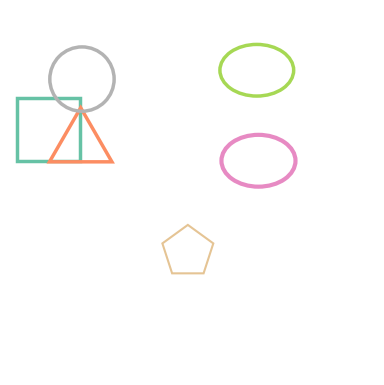[{"shape": "square", "thickness": 2.5, "radius": 0.41, "center": [0.125, 0.663]}, {"shape": "triangle", "thickness": 2.5, "radius": 0.47, "center": [0.21, 0.626]}, {"shape": "oval", "thickness": 3, "radius": 0.48, "center": [0.671, 0.582]}, {"shape": "oval", "thickness": 2.5, "radius": 0.48, "center": [0.667, 0.818]}, {"shape": "pentagon", "thickness": 1.5, "radius": 0.35, "center": [0.488, 0.346]}, {"shape": "circle", "thickness": 2.5, "radius": 0.42, "center": [0.213, 0.795]}]